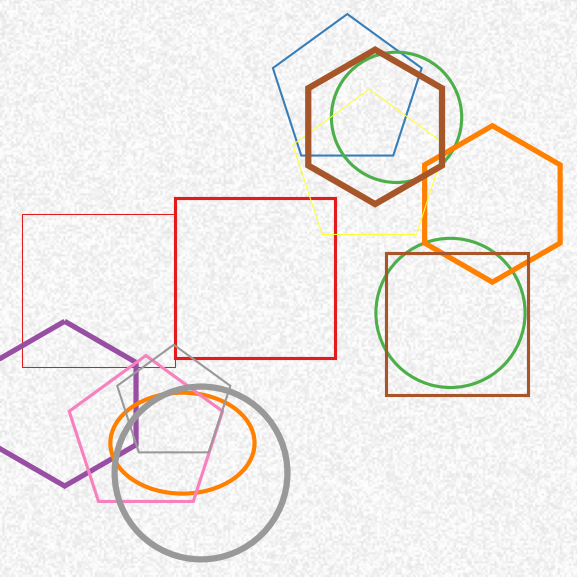[{"shape": "square", "thickness": 1.5, "radius": 0.69, "center": [0.441, 0.517]}, {"shape": "square", "thickness": 0.5, "radius": 0.66, "center": [0.171, 0.496]}, {"shape": "pentagon", "thickness": 1, "radius": 0.68, "center": [0.601, 0.839]}, {"shape": "circle", "thickness": 1.5, "radius": 0.56, "center": [0.687, 0.796]}, {"shape": "circle", "thickness": 1.5, "radius": 0.65, "center": [0.78, 0.457]}, {"shape": "hexagon", "thickness": 2.5, "radius": 0.71, "center": [0.112, 0.3]}, {"shape": "oval", "thickness": 2, "radius": 0.62, "center": [0.316, 0.232]}, {"shape": "hexagon", "thickness": 2.5, "radius": 0.68, "center": [0.853, 0.646]}, {"shape": "pentagon", "thickness": 0.5, "radius": 0.7, "center": [0.639, 0.706]}, {"shape": "hexagon", "thickness": 3, "radius": 0.67, "center": [0.65, 0.779]}, {"shape": "square", "thickness": 1.5, "radius": 0.61, "center": [0.791, 0.438]}, {"shape": "pentagon", "thickness": 1.5, "radius": 0.7, "center": [0.253, 0.244]}, {"shape": "pentagon", "thickness": 1, "radius": 0.52, "center": [0.301, 0.299]}, {"shape": "circle", "thickness": 3, "radius": 0.75, "center": [0.348, 0.18]}]